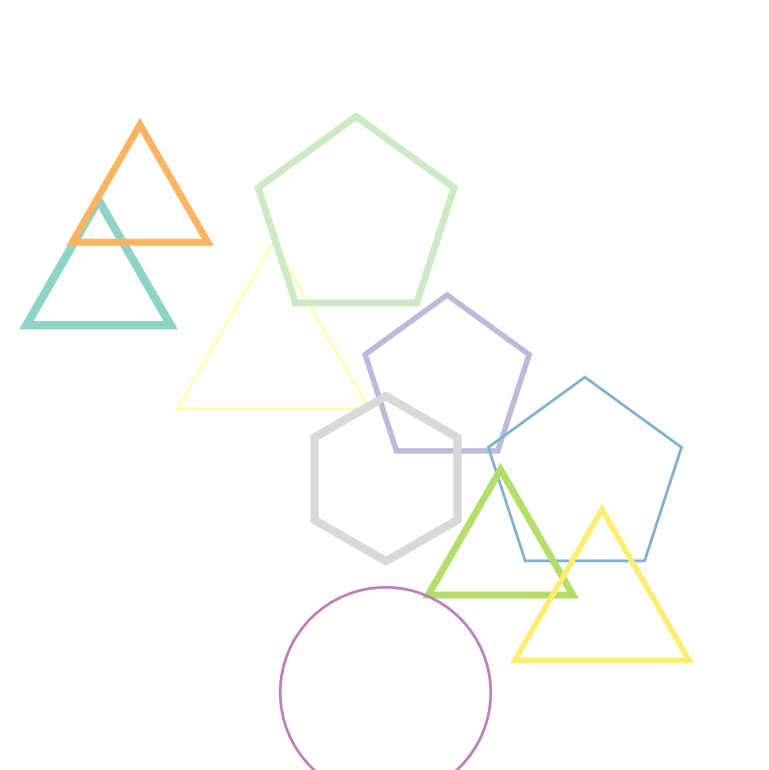[{"shape": "triangle", "thickness": 3, "radius": 0.54, "center": [0.128, 0.632]}, {"shape": "triangle", "thickness": 1, "radius": 0.72, "center": [0.355, 0.541]}, {"shape": "pentagon", "thickness": 2, "radius": 0.56, "center": [0.581, 0.505]}, {"shape": "pentagon", "thickness": 1, "radius": 0.66, "center": [0.76, 0.378]}, {"shape": "triangle", "thickness": 2.5, "radius": 0.51, "center": [0.182, 0.736]}, {"shape": "triangle", "thickness": 2.5, "radius": 0.54, "center": [0.65, 0.281]}, {"shape": "hexagon", "thickness": 3, "radius": 0.54, "center": [0.501, 0.378]}, {"shape": "circle", "thickness": 1, "radius": 0.68, "center": [0.501, 0.101]}, {"shape": "pentagon", "thickness": 2.5, "radius": 0.67, "center": [0.463, 0.715]}, {"shape": "triangle", "thickness": 2, "radius": 0.65, "center": [0.782, 0.208]}]